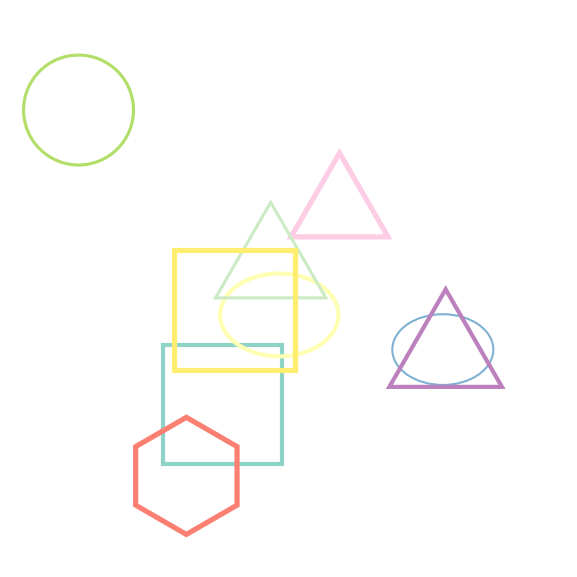[{"shape": "square", "thickness": 2, "radius": 0.52, "center": [0.385, 0.299]}, {"shape": "oval", "thickness": 2, "radius": 0.51, "center": [0.484, 0.454]}, {"shape": "hexagon", "thickness": 2.5, "radius": 0.51, "center": [0.323, 0.175]}, {"shape": "oval", "thickness": 1, "radius": 0.44, "center": [0.767, 0.394]}, {"shape": "circle", "thickness": 1.5, "radius": 0.48, "center": [0.136, 0.809]}, {"shape": "triangle", "thickness": 2.5, "radius": 0.48, "center": [0.588, 0.637]}, {"shape": "triangle", "thickness": 2, "radius": 0.56, "center": [0.772, 0.385]}, {"shape": "triangle", "thickness": 1.5, "radius": 0.55, "center": [0.469, 0.538]}, {"shape": "square", "thickness": 2.5, "radius": 0.52, "center": [0.406, 0.463]}]